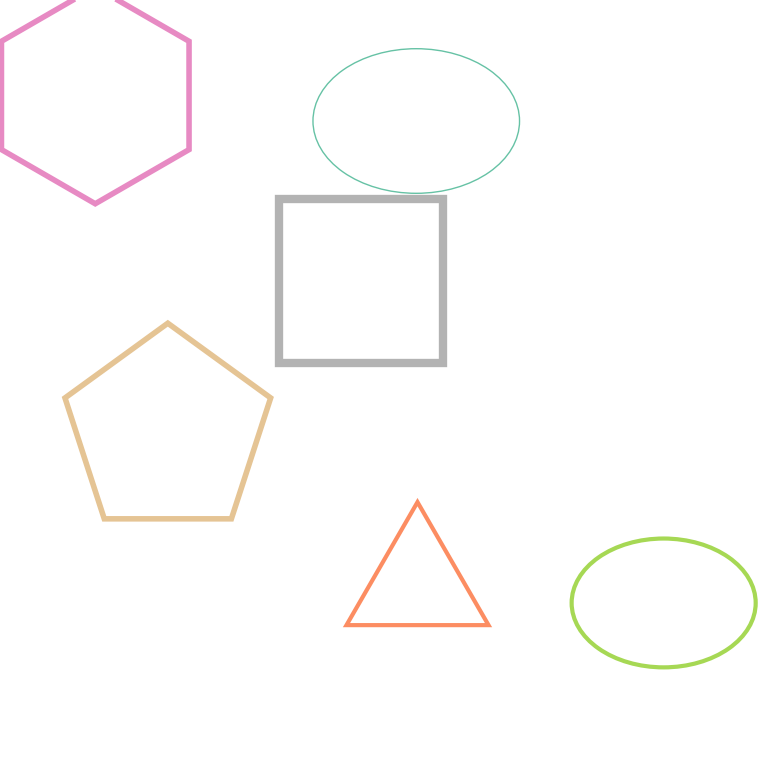[{"shape": "oval", "thickness": 0.5, "radius": 0.67, "center": [0.541, 0.843]}, {"shape": "triangle", "thickness": 1.5, "radius": 0.53, "center": [0.542, 0.241]}, {"shape": "hexagon", "thickness": 2, "radius": 0.7, "center": [0.124, 0.876]}, {"shape": "oval", "thickness": 1.5, "radius": 0.6, "center": [0.862, 0.217]}, {"shape": "pentagon", "thickness": 2, "radius": 0.7, "center": [0.218, 0.44]}, {"shape": "square", "thickness": 3, "radius": 0.53, "center": [0.469, 0.635]}]